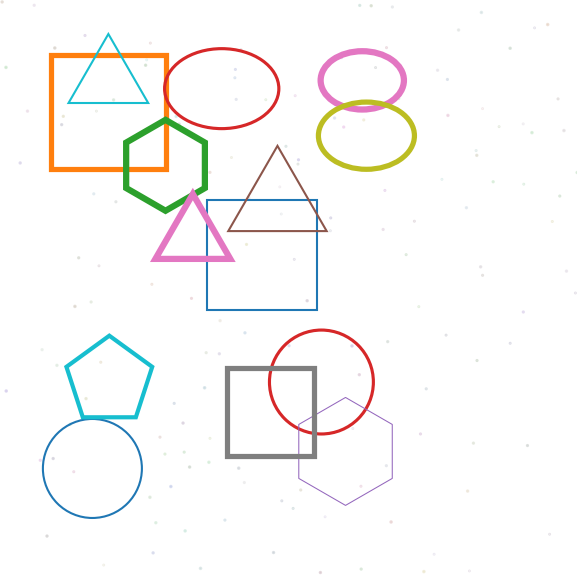[{"shape": "circle", "thickness": 1, "radius": 0.43, "center": [0.16, 0.188]}, {"shape": "square", "thickness": 1, "radius": 0.48, "center": [0.453, 0.557]}, {"shape": "square", "thickness": 2.5, "radius": 0.5, "center": [0.188, 0.805]}, {"shape": "hexagon", "thickness": 3, "radius": 0.39, "center": [0.287, 0.713]}, {"shape": "circle", "thickness": 1.5, "radius": 0.45, "center": [0.557, 0.338]}, {"shape": "oval", "thickness": 1.5, "radius": 0.49, "center": [0.384, 0.846]}, {"shape": "hexagon", "thickness": 0.5, "radius": 0.47, "center": [0.598, 0.217]}, {"shape": "triangle", "thickness": 1, "radius": 0.49, "center": [0.48, 0.648]}, {"shape": "triangle", "thickness": 3, "radius": 0.37, "center": [0.334, 0.588]}, {"shape": "oval", "thickness": 3, "radius": 0.36, "center": [0.627, 0.86]}, {"shape": "square", "thickness": 2.5, "radius": 0.38, "center": [0.469, 0.286]}, {"shape": "oval", "thickness": 2.5, "radius": 0.42, "center": [0.635, 0.764]}, {"shape": "pentagon", "thickness": 2, "radius": 0.39, "center": [0.189, 0.34]}, {"shape": "triangle", "thickness": 1, "radius": 0.4, "center": [0.188, 0.861]}]